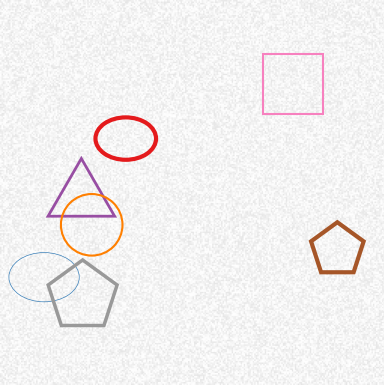[{"shape": "oval", "thickness": 3, "radius": 0.39, "center": [0.327, 0.64]}, {"shape": "oval", "thickness": 0.5, "radius": 0.46, "center": [0.114, 0.28]}, {"shape": "triangle", "thickness": 2, "radius": 0.5, "center": [0.211, 0.488]}, {"shape": "circle", "thickness": 1.5, "radius": 0.4, "center": [0.238, 0.416]}, {"shape": "pentagon", "thickness": 3, "radius": 0.36, "center": [0.876, 0.351]}, {"shape": "square", "thickness": 1.5, "radius": 0.39, "center": [0.761, 0.781]}, {"shape": "pentagon", "thickness": 2.5, "radius": 0.47, "center": [0.215, 0.231]}]